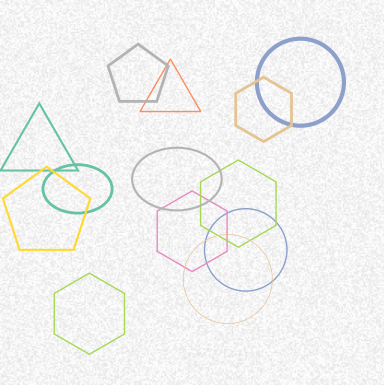[{"shape": "oval", "thickness": 2, "radius": 0.45, "center": [0.201, 0.509]}, {"shape": "triangle", "thickness": 1.5, "radius": 0.58, "center": [0.102, 0.615]}, {"shape": "triangle", "thickness": 1, "radius": 0.46, "center": [0.443, 0.756]}, {"shape": "circle", "thickness": 3, "radius": 0.57, "center": [0.78, 0.786]}, {"shape": "circle", "thickness": 1, "radius": 0.54, "center": [0.638, 0.351]}, {"shape": "hexagon", "thickness": 1, "radius": 0.52, "center": [0.499, 0.399]}, {"shape": "hexagon", "thickness": 1, "radius": 0.57, "center": [0.619, 0.471]}, {"shape": "hexagon", "thickness": 1, "radius": 0.53, "center": [0.232, 0.185]}, {"shape": "pentagon", "thickness": 1.5, "radius": 0.6, "center": [0.121, 0.448]}, {"shape": "hexagon", "thickness": 2, "radius": 0.42, "center": [0.685, 0.716]}, {"shape": "circle", "thickness": 0.5, "radius": 0.58, "center": [0.592, 0.275]}, {"shape": "oval", "thickness": 1.5, "radius": 0.58, "center": [0.46, 0.535]}, {"shape": "pentagon", "thickness": 2, "radius": 0.41, "center": [0.359, 0.803]}]